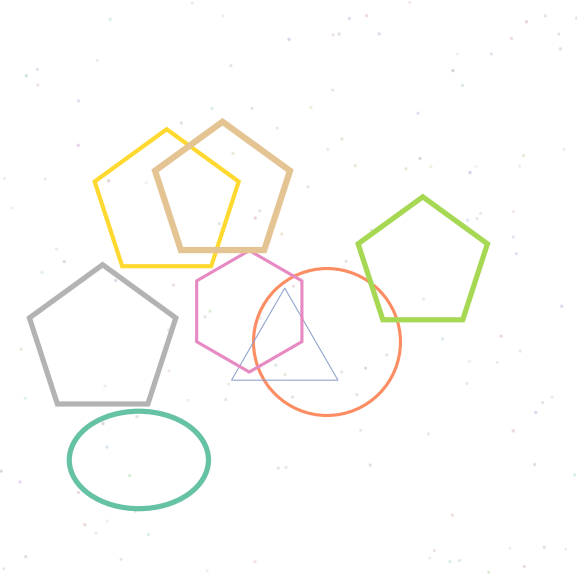[{"shape": "oval", "thickness": 2.5, "radius": 0.6, "center": [0.24, 0.203]}, {"shape": "circle", "thickness": 1.5, "radius": 0.64, "center": [0.566, 0.407]}, {"shape": "triangle", "thickness": 0.5, "radius": 0.53, "center": [0.493, 0.394]}, {"shape": "hexagon", "thickness": 1.5, "radius": 0.53, "center": [0.432, 0.46]}, {"shape": "pentagon", "thickness": 2.5, "radius": 0.59, "center": [0.732, 0.541]}, {"shape": "pentagon", "thickness": 2, "radius": 0.66, "center": [0.289, 0.644]}, {"shape": "pentagon", "thickness": 3, "radius": 0.61, "center": [0.385, 0.665]}, {"shape": "pentagon", "thickness": 2.5, "radius": 0.67, "center": [0.178, 0.407]}]